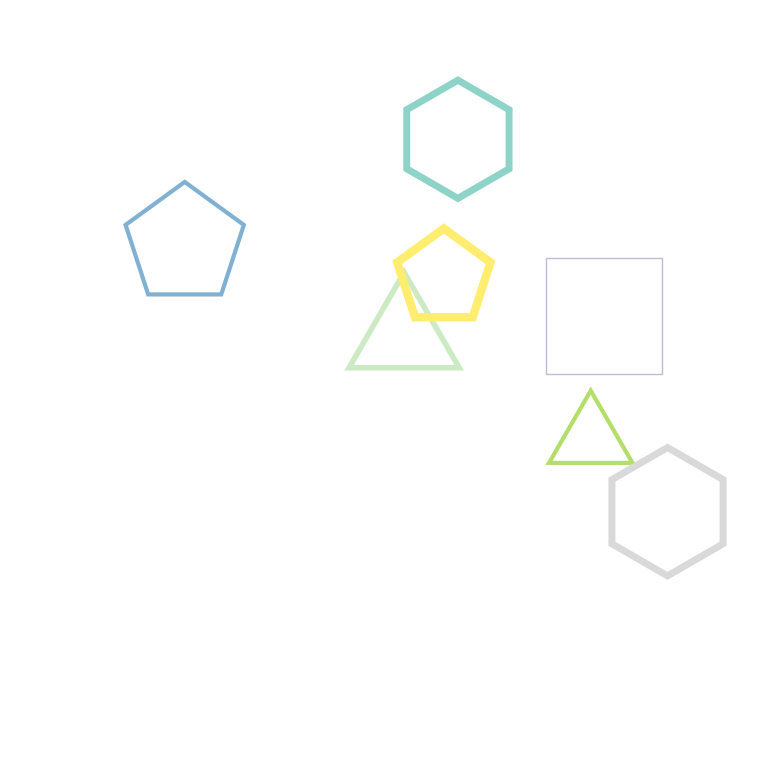[{"shape": "hexagon", "thickness": 2.5, "radius": 0.38, "center": [0.595, 0.819]}, {"shape": "square", "thickness": 0.5, "radius": 0.37, "center": [0.784, 0.59]}, {"shape": "pentagon", "thickness": 1.5, "radius": 0.4, "center": [0.24, 0.683]}, {"shape": "triangle", "thickness": 1.5, "radius": 0.31, "center": [0.767, 0.43]}, {"shape": "hexagon", "thickness": 2.5, "radius": 0.42, "center": [0.867, 0.335]}, {"shape": "triangle", "thickness": 2, "radius": 0.41, "center": [0.525, 0.564]}, {"shape": "pentagon", "thickness": 3, "radius": 0.32, "center": [0.576, 0.64]}]